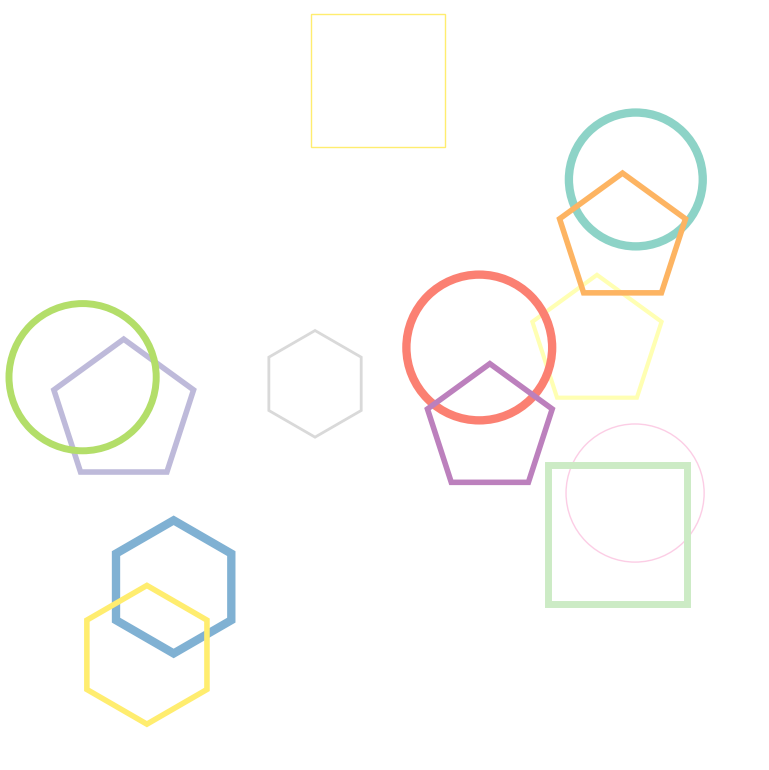[{"shape": "circle", "thickness": 3, "radius": 0.43, "center": [0.826, 0.767]}, {"shape": "pentagon", "thickness": 1.5, "radius": 0.44, "center": [0.775, 0.555]}, {"shape": "pentagon", "thickness": 2, "radius": 0.48, "center": [0.161, 0.464]}, {"shape": "circle", "thickness": 3, "radius": 0.47, "center": [0.622, 0.549]}, {"shape": "hexagon", "thickness": 3, "radius": 0.43, "center": [0.226, 0.238]}, {"shape": "pentagon", "thickness": 2, "radius": 0.43, "center": [0.808, 0.689]}, {"shape": "circle", "thickness": 2.5, "radius": 0.48, "center": [0.107, 0.51]}, {"shape": "circle", "thickness": 0.5, "radius": 0.45, "center": [0.825, 0.36]}, {"shape": "hexagon", "thickness": 1, "radius": 0.35, "center": [0.409, 0.502]}, {"shape": "pentagon", "thickness": 2, "radius": 0.43, "center": [0.636, 0.443]}, {"shape": "square", "thickness": 2.5, "radius": 0.45, "center": [0.802, 0.306]}, {"shape": "hexagon", "thickness": 2, "radius": 0.45, "center": [0.191, 0.15]}, {"shape": "square", "thickness": 0.5, "radius": 0.43, "center": [0.491, 0.896]}]